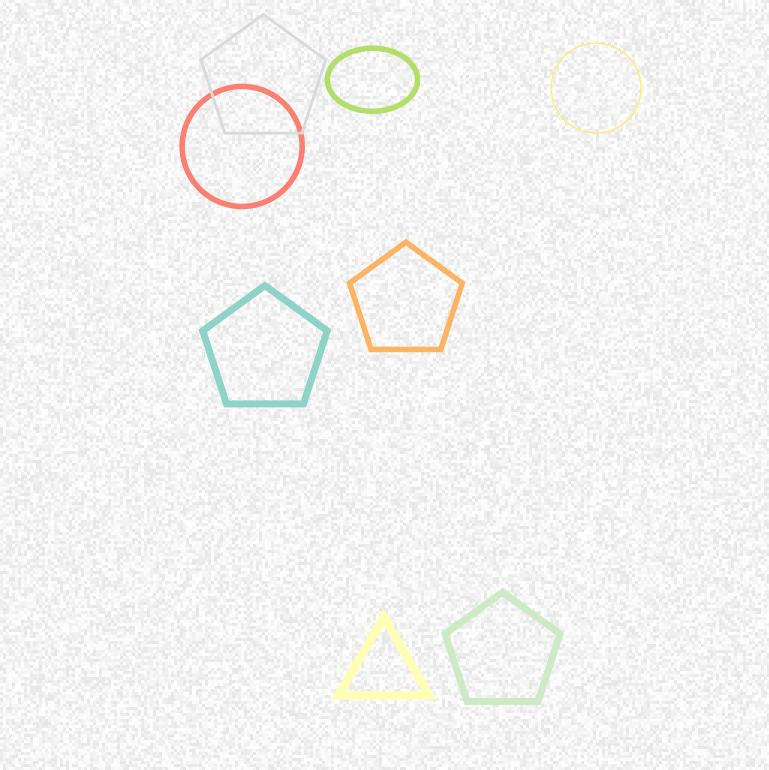[{"shape": "pentagon", "thickness": 2.5, "radius": 0.42, "center": [0.344, 0.544]}, {"shape": "triangle", "thickness": 3, "radius": 0.34, "center": [0.499, 0.131]}, {"shape": "circle", "thickness": 2, "radius": 0.39, "center": [0.314, 0.81]}, {"shape": "pentagon", "thickness": 2, "radius": 0.38, "center": [0.527, 0.608]}, {"shape": "oval", "thickness": 2, "radius": 0.29, "center": [0.484, 0.896]}, {"shape": "pentagon", "thickness": 1, "radius": 0.43, "center": [0.342, 0.896]}, {"shape": "pentagon", "thickness": 2.5, "radius": 0.39, "center": [0.653, 0.152]}, {"shape": "circle", "thickness": 0.5, "radius": 0.29, "center": [0.774, 0.886]}]